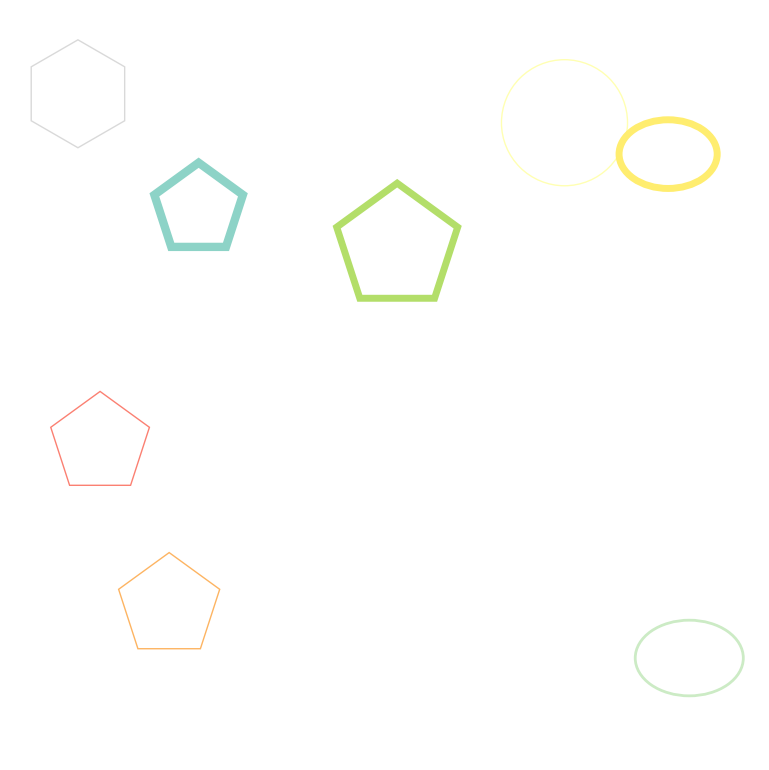[{"shape": "pentagon", "thickness": 3, "radius": 0.3, "center": [0.258, 0.728]}, {"shape": "circle", "thickness": 0.5, "radius": 0.41, "center": [0.733, 0.841]}, {"shape": "pentagon", "thickness": 0.5, "radius": 0.34, "center": [0.13, 0.424]}, {"shape": "pentagon", "thickness": 0.5, "radius": 0.35, "center": [0.22, 0.213]}, {"shape": "pentagon", "thickness": 2.5, "radius": 0.41, "center": [0.516, 0.679]}, {"shape": "hexagon", "thickness": 0.5, "radius": 0.35, "center": [0.101, 0.878]}, {"shape": "oval", "thickness": 1, "radius": 0.35, "center": [0.895, 0.145]}, {"shape": "oval", "thickness": 2.5, "radius": 0.32, "center": [0.868, 0.8]}]